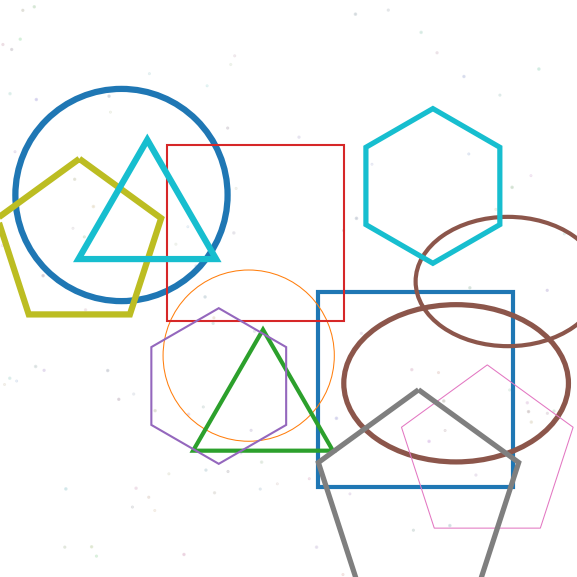[{"shape": "circle", "thickness": 3, "radius": 0.92, "center": [0.21, 0.661]}, {"shape": "square", "thickness": 2, "radius": 0.84, "center": [0.72, 0.325]}, {"shape": "circle", "thickness": 0.5, "radius": 0.74, "center": [0.431, 0.383]}, {"shape": "triangle", "thickness": 2, "radius": 0.7, "center": [0.455, 0.289]}, {"shape": "square", "thickness": 1, "radius": 0.76, "center": [0.442, 0.596]}, {"shape": "hexagon", "thickness": 1, "radius": 0.67, "center": [0.379, 0.331]}, {"shape": "oval", "thickness": 2.5, "radius": 0.97, "center": [0.79, 0.335]}, {"shape": "oval", "thickness": 2, "radius": 0.8, "center": [0.88, 0.512]}, {"shape": "pentagon", "thickness": 0.5, "radius": 0.78, "center": [0.844, 0.211]}, {"shape": "pentagon", "thickness": 2.5, "radius": 0.91, "center": [0.725, 0.142]}, {"shape": "pentagon", "thickness": 3, "radius": 0.74, "center": [0.137, 0.575]}, {"shape": "triangle", "thickness": 3, "radius": 0.69, "center": [0.255, 0.619]}, {"shape": "hexagon", "thickness": 2.5, "radius": 0.67, "center": [0.75, 0.677]}]